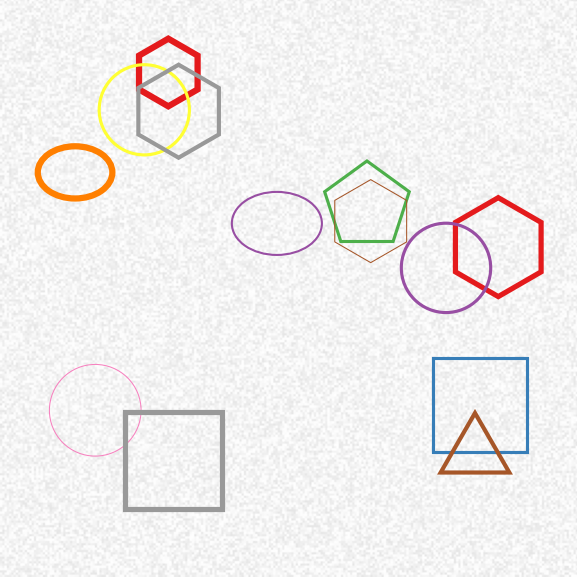[{"shape": "hexagon", "thickness": 2.5, "radius": 0.43, "center": [0.863, 0.571]}, {"shape": "hexagon", "thickness": 3, "radius": 0.29, "center": [0.291, 0.874]}, {"shape": "square", "thickness": 1.5, "radius": 0.41, "center": [0.831, 0.298]}, {"shape": "pentagon", "thickness": 1.5, "radius": 0.39, "center": [0.635, 0.643]}, {"shape": "circle", "thickness": 1.5, "radius": 0.39, "center": [0.772, 0.535]}, {"shape": "oval", "thickness": 1, "radius": 0.39, "center": [0.479, 0.612]}, {"shape": "oval", "thickness": 3, "radius": 0.32, "center": [0.13, 0.701]}, {"shape": "circle", "thickness": 1.5, "radius": 0.39, "center": [0.25, 0.809]}, {"shape": "triangle", "thickness": 2, "radius": 0.34, "center": [0.823, 0.215]}, {"shape": "hexagon", "thickness": 0.5, "radius": 0.36, "center": [0.642, 0.616]}, {"shape": "circle", "thickness": 0.5, "radius": 0.4, "center": [0.165, 0.289]}, {"shape": "hexagon", "thickness": 2, "radius": 0.4, "center": [0.309, 0.807]}, {"shape": "square", "thickness": 2.5, "radius": 0.42, "center": [0.301, 0.201]}]